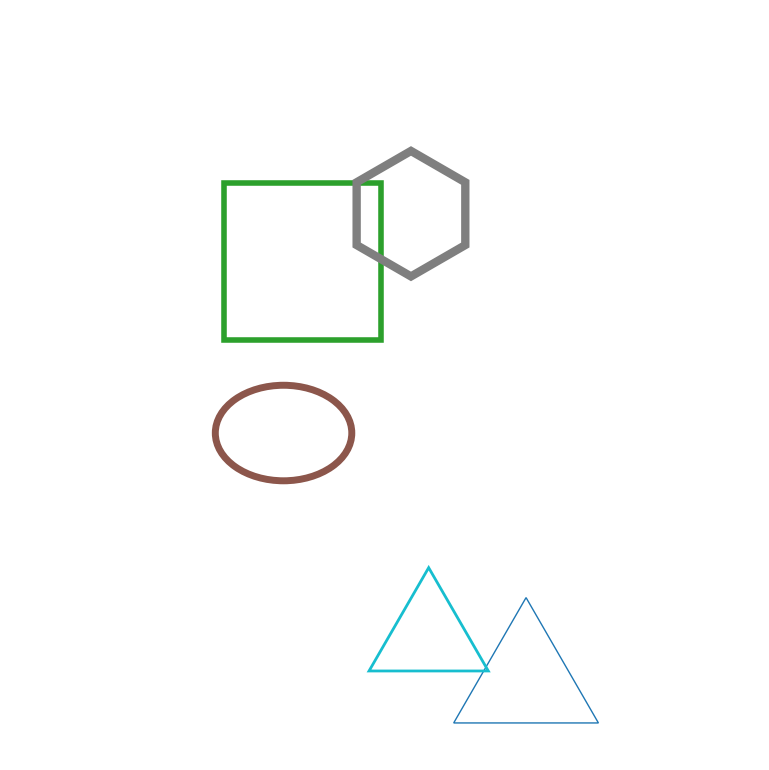[{"shape": "triangle", "thickness": 0.5, "radius": 0.54, "center": [0.683, 0.115]}, {"shape": "square", "thickness": 2, "radius": 0.51, "center": [0.393, 0.66]}, {"shape": "oval", "thickness": 2.5, "radius": 0.44, "center": [0.368, 0.438]}, {"shape": "hexagon", "thickness": 3, "radius": 0.41, "center": [0.534, 0.722]}, {"shape": "triangle", "thickness": 1, "radius": 0.45, "center": [0.557, 0.173]}]